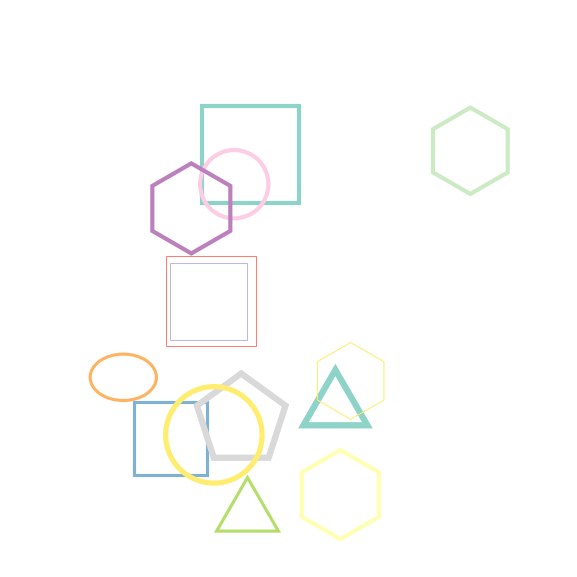[{"shape": "triangle", "thickness": 3, "radius": 0.32, "center": [0.581, 0.295]}, {"shape": "square", "thickness": 2, "radius": 0.42, "center": [0.433, 0.732]}, {"shape": "hexagon", "thickness": 2, "radius": 0.39, "center": [0.589, 0.143]}, {"shape": "square", "thickness": 0.5, "radius": 0.34, "center": [0.361, 0.477]}, {"shape": "square", "thickness": 0.5, "radius": 0.39, "center": [0.366, 0.478]}, {"shape": "square", "thickness": 1.5, "radius": 0.31, "center": [0.295, 0.24]}, {"shape": "oval", "thickness": 1.5, "radius": 0.29, "center": [0.213, 0.346]}, {"shape": "triangle", "thickness": 1.5, "radius": 0.31, "center": [0.429, 0.11]}, {"shape": "circle", "thickness": 2, "radius": 0.3, "center": [0.406, 0.68]}, {"shape": "pentagon", "thickness": 3, "radius": 0.4, "center": [0.418, 0.272]}, {"shape": "hexagon", "thickness": 2, "radius": 0.39, "center": [0.331, 0.638]}, {"shape": "hexagon", "thickness": 2, "radius": 0.37, "center": [0.814, 0.738]}, {"shape": "hexagon", "thickness": 0.5, "radius": 0.33, "center": [0.607, 0.34]}, {"shape": "circle", "thickness": 2.5, "radius": 0.42, "center": [0.37, 0.246]}]